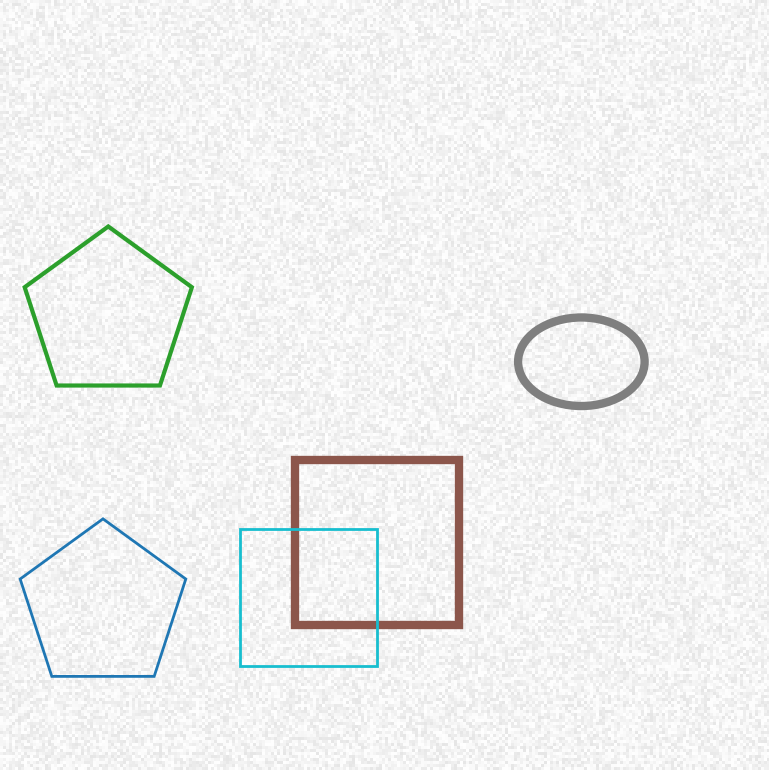[{"shape": "pentagon", "thickness": 1, "radius": 0.57, "center": [0.134, 0.213]}, {"shape": "pentagon", "thickness": 1.5, "radius": 0.57, "center": [0.141, 0.592]}, {"shape": "square", "thickness": 3, "radius": 0.53, "center": [0.49, 0.295]}, {"shape": "oval", "thickness": 3, "radius": 0.41, "center": [0.755, 0.53]}, {"shape": "square", "thickness": 1, "radius": 0.44, "center": [0.4, 0.224]}]